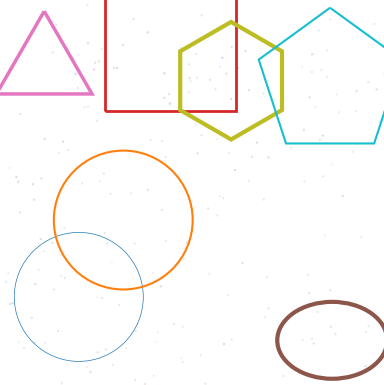[{"shape": "circle", "thickness": 0.5, "radius": 0.84, "center": [0.205, 0.229]}, {"shape": "circle", "thickness": 1.5, "radius": 0.9, "center": [0.32, 0.428]}, {"shape": "square", "thickness": 2, "radius": 0.85, "center": [0.443, 0.882]}, {"shape": "oval", "thickness": 3, "radius": 0.71, "center": [0.863, 0.116]}, {"shape": "triangle", "thickness": 2.5, "radius": 0.72, "center": [0.115, 0.828]}, {"shape": "hexagon", "thickness": 3, "radius": 0.76, "center": [0.6, 0.79]}, {"shape": "pentagon", "thickness": 1.5, "radius": 0.97, "center": [0.857, 0.785]}]